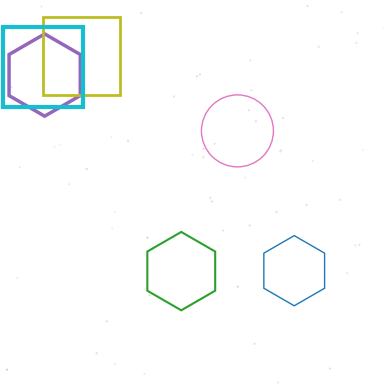[{"shape": "hexagon", "thickness": 1, "radius": 0.46, "center": [0.764, 0.297]}, {"shape": "hexagon", "thickness": 1.5, "radius": 0.51, "center": [0.471, 0.296]}, {"shape": "hexagon", "thickness": 2.5, "radius": 0.53, "center": [0.116, 0.805]}, {"shape": "circle", "thickness": 1, "radius": 0.47, "center": [0.617, 0.66]}, {"shape": "square", "thickness": 2, "radius": 0.51, "center": [0.212, 0.854]}, {"shape": "square", "thickness": 3, "radius": 0.52, "center": [0.111, 0.826]}]